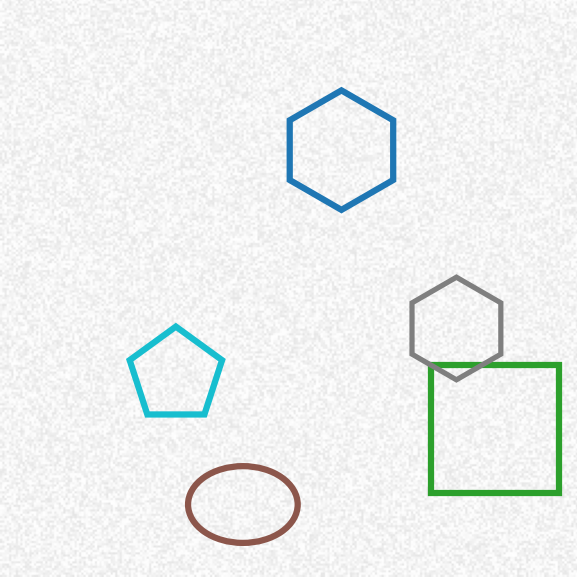[{"shape": "hexagon", "thickness": 3, "radius": 0.52, "center": [0.591, 0.739]}, {"shape": "square", "thickness": 3, "radius": 0.56, "center": [0.857, 0.256]}, {"shape": "oval", "thickness": 3, "radius": 0.47, "center": [0.421, 0.126]}, {"shape": "hexagon", "thickness": 2.5, "radius": 0.44, "center": [0.79, 0.43]}, {"shape": "pentagon", "thickness": 3, "radius": 0.42, "center": [0.305, 0.349]}]